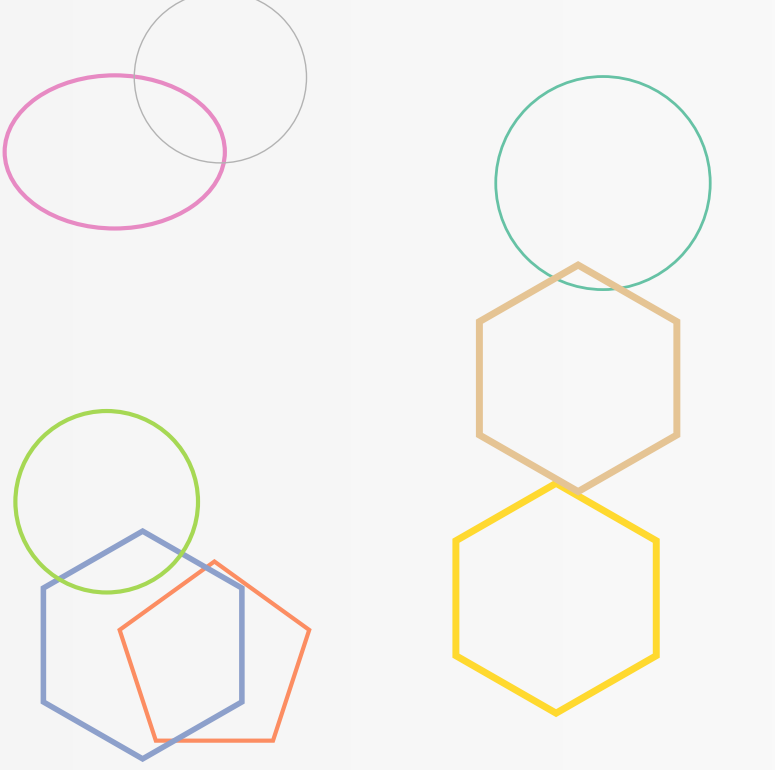[{"shape": "circle", "thickness": 1, "radius": 0.69, "center": [0.778, 0.762]}, {"shape": "pentagon", "thickness": 1.5, "radius": 0.64, "center": [0.277, 0.142]}, {"shape": "hexagon", "thickness": 2, "radius": 0.74, "center": [0.184, 0.162]}, {"shape": "oval", "thickness": 1.5, "radius": 0.71, "center": [0.148, 0.803]}, {"shape": "circle", "thickness": 1.5, "radius": 0.59, "center": [0.138, 0.348]}, {"shape": "hexagon", "thickness": 2.5, "radius": 0.75, "center": [0.718, 0.223]}, {"shape": "hexagon", "thickness": 2.5, "radius": 0.74, "center": [0.746, 0.509]}, {"shape": "circle", "thickness": 0.5, "radius": 0.56, "center": [0.284, 0.9]}]